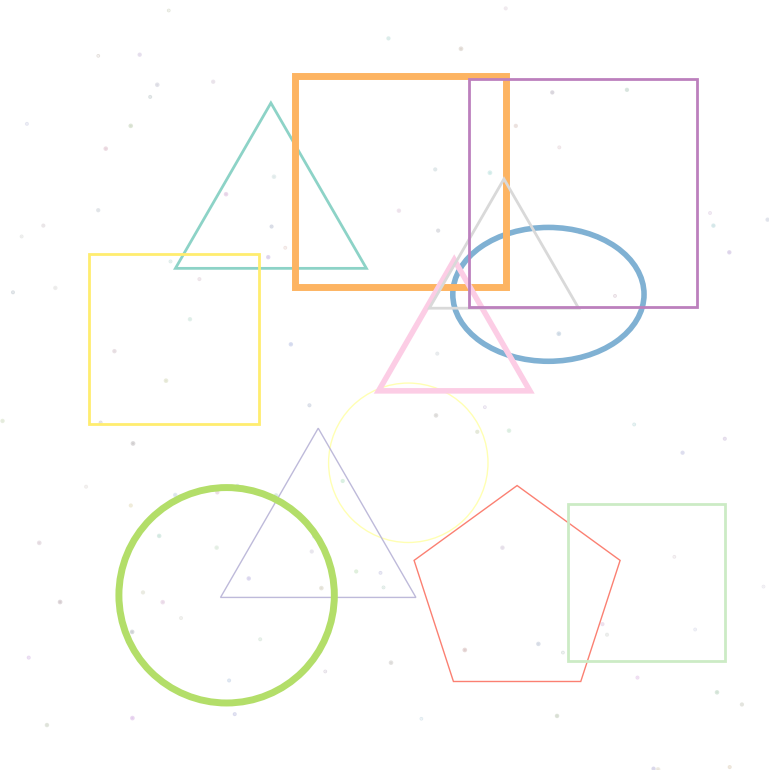[{"shape": "triangle", "thickness": 1, "radius": 0.72, "center": [0.352, 0.723]}, {"shape": "circle", "thickness": 0.5, "radius": 0.52, "center": [0.53, 0.399]}, {"shape": "triangle", "thickness": 0.5, "radius": 0.73, "center": [0.413, 0.297]}, {"shape": "pentagon", "thickness": 0.5, "radius": 0.7, "center": [0.672, 0.229]}, {"shape": "oval", "thickness": 2, "radius": 0.62, "center": [0.712, 0.618]}, {"shape": "square", "thickness": 2.5, "radius": 0.69, "center": [0.521, 0.764]}, {"shape": "circle", "thickness": 2.5, "radius": 0.7, "center": [0.294, 0.227]}, {"shape": "triangle", "thickness": 2, "radius": 0.57, "center": [0.59, 0.549]}, {"shape": "triangle", "thickness": 1, "radius": 0.56, "center": [0.654, 0.656]}, {"shape": "square", "thickness": 1, "radius": 0.74, "center": [0.757, 0.749]}, {"shape": "square", "thickness": 1, "radius": 0.51, "center": [0.839, 0.243]}, {"shape": "square", "thickness": 1, "radius": 0.55, "center": [0.226, 0.56]}]